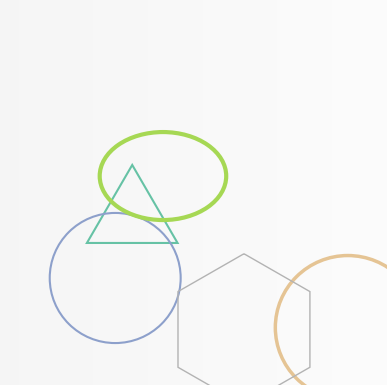[{"shape": "triangle", "thickness": 1.5, "radius": 0.68, "center": [0.341, 0.436]}, {"shape": "circle", "thickness": 1.5, "radius": 0.84, "center": [0.297, 0.278]}, {"shape": "oval", "thickness": 3, "radius": 0.82, "center": [0.421, 0.543]}, {"shape": "circle", "thickness": 2.5, "radius": 0.94, "center": [0.898, 0.149]}, {"shape": "hexagon", "thickness": 1, "radius": 0.98, "center": [0.63, 0.144]}]